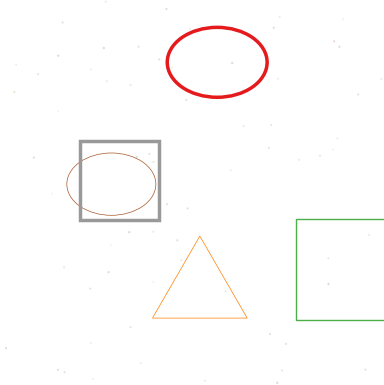[{"shape": "oval", "thickness": 2.5, "radius": 0.65, "center": [0.564, 0.838]}, {"shape": "square", "thickness": 1, "radius": 0.66, "center": [0.9, 0.299]}, {"shape": "triangle", "thickness": 0.5, "radius": 0.71, "center": [0.519, 0.245]}, {"shape": "oval", "thickness": 0.5, "radius": 0.58, "center": [0.289, 0.522]}, {"shape": "square", "thickness": 2.5, "radius": 0.52, "center": [0.31, 0.531]}]